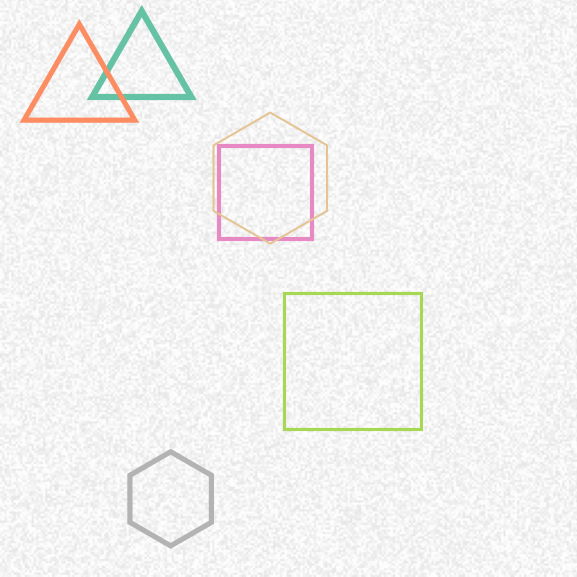[{"shape": "triangle", "thickness": 3, "radius": 0.5, "center": [0.245, 0.881]}, {"shape": "triangle", "thickness": 2.5, "radius": 0.55, "center": [0.137, 0.846]}, {"shape": "square", "thickness": 2, "radius": 0.4, "center": [0.46, 0.666]}, {"shape": "square", "thickness": 1.5, "radius": 0.59, "center": [0.611, 0.374]}, {"shape": "hexagon", "thickness": 1, "radius": 0.57, "center": [0.468, 0.691]}, {"shape": "hexagon", "thickness": 2.5, "radius": 0.41, "center": [0.296, 0.135]}]